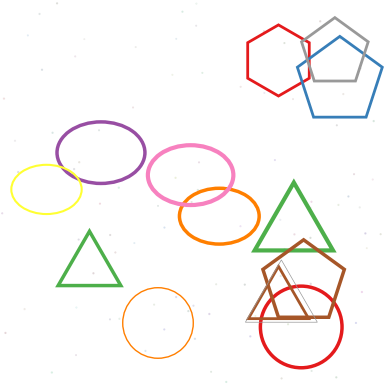[{"shape": "circle", "thickness": 2.5, "radius": 0.53, "center": [0.782, 0.151]}, {"shape": "hexagon", "thickness": 2, "radius": 0.46, "center": [0.723, 0.843]}, {"shape": "pentagon", "thickness": 2, "radius": 0.58, "center": [0.883, 0.79]}, {"shape": "triangle", "thickness": 3, "radius": 0.59, "center": [0.763, 0.408]}, {"shape": "triangle", "thickness": 2.5, "radius": 0.47, "center": [0.232, 0.305]}, {"shape": "oval", "thickness": 2.5, "radius": 0.57, "center": [0.262, 0.603]}, {"shape": "circle", "thickness": 1, "radius": 0.46, "center": [0.41, 0.161]}, {"shape": "oval", "thickness": 2.5, "radius": 0.52, "center": [0.57, 0.439]}, {"shape": "oval", "thickness": 1.5, "radius": 0.46, "center": [0.121, 0.508]}, {"shape": "pentagon", "thickness": 2.5, "radius": 0.56, "center": [0.789, 0.266]}, {"shape": "triangle", "thickness": 2, "radius": 0.45, "center": [0.723, 0.218]}, {"shape": "oval", "thickness": 3, "radius": 0.56, "center": [0.495, 0.545]}, {"shape": "pentagon", "thickness": 2, "radius": 0.46, "center": [0.87, 0.863]}, {"shape": "triangle", "thickness": 0.5, "radius": 0.54, "center": [0.731, 0.217]}]